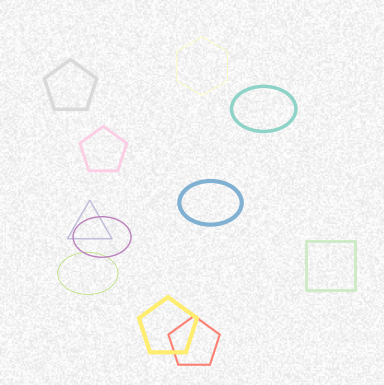[{"shape": "oval", "thickness": 2.5, "radius": 0.42, "center": [0.685, 0.717]}, {"shape": "hexagon", "thickness": 0.5, "radius": 0.38, "center": [0.525, 0.828]}, {"shape": "triangle", "thickness": 1, "radius": 0.33, "center": [0.233, 0.413]}, {"shape": "pentagon", "thickness": 1.5, "radius": 0.35, "center": [0.504, 0.109]}, {"shape": "oval", "thickness": 3, "radius": 0.41, "center": [0.547, 0.473]}, {"shape": "oval", "thickness": 0.5, "radius": 0.39, "center": [0.228, 0.29]}, {"shape": "pentagon", "thickness": 2, "radius": 0.32, "center": [0.268, 0.608]}, {"shape": "pentagon", "thickness": 2.5, "radius": 0.36, "center": [0.183, 0.774]}, {"shape": "oval", "thickness": 1, "radius": 0.38, "center": [0.265, 0.385]}, {"shape": "square", "thickness": 2, "radius": 0.32, "center": [0.858, 0.311]}, {"shape": "pentagon", "thickness": 3, "radius": 0.4, "center": [0.436, 0.149]}]